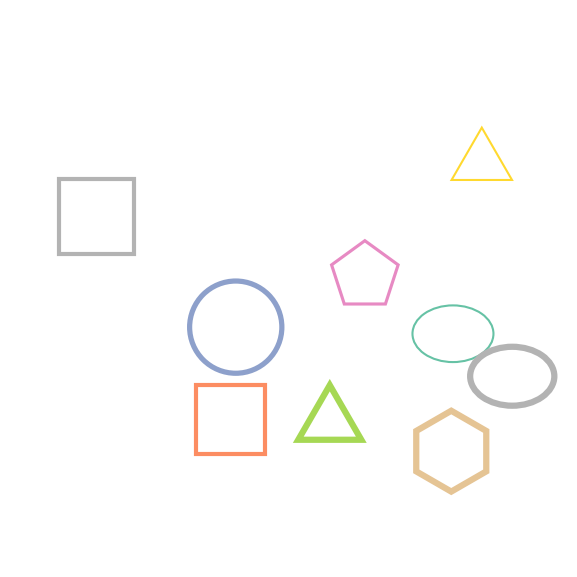[{"shape": "oval", "thickness": 1, "radius": 0.35, "center": [0.784, 0.421]}, {"shape": "square", "thickness": 2, "radius": 0.3, "center": [0.399, 0.273]}, {"shape": "circle", "thickness": 2.5, "radius": 0.4, "center": [0.408, 0.433]}, {"shape": "pentagon", "thickness": 1.5, "radius": 0.3, "center": [0.632, 0.522]}, {"shape": "triangle", "thickness": 3, "radius": 0.32, "center": [0.571, 0.269]}, {"shape": "triangle", "thickness": 1, "radius": 0.3, "center": [0.834, 0.718]}, {"shape": "hexagon", "thickness": 3, "radius": 0.35, "center": [0.781, 0.218]}, {"shape": "oval", "thickness": 3, "radius": 0.36, "center": [0.887, 0.348]}, {"shape": "square", "thickness": 2, "radius": 0.32, "center": [0.168, 0.624]}]